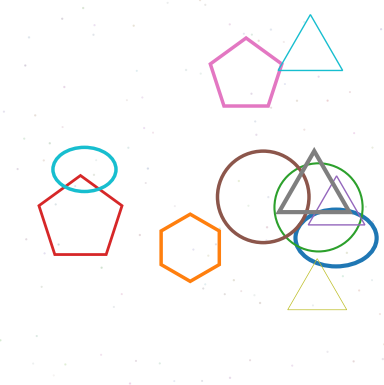[{"shape": "oval", "thickness": 3, "radius": 0.53, "center": [0.873, 0.382]}, {"shape": "hexagon", "thickness": 2.5, "radius": 0.44, "center": [0.494, 0.356]}, {"shape": "circle", "thickness": 1.5, "radius": 0.57, "center": [0.827, 0.461]}, {"shape": "pentagon", "thickness": 2, "radius": 0.57, "center": [0.209, 0.431]}, {"shape": "triangle", "thickness": 1, "radius": 0.42, "center": [0.874, 0.458]}, {"shape": "circle", "thickness": 2.5, "radius": 0.59, "center": [0.684, 0.489]}, {"shape": "pentagon", "thickness": 2.5, "radius": 0.49, "center": [0.639, 0.804]}, {"shape": "triangle", "thickness": 3, "radius": 0.53, "center": [0.816, 0.502]}, {"shape": "triangle", "thickness": 0.5, "radius": 0.44, "center": [0.824, 0.24]}, {"shape": "triangle", "thickness": 1, "radius": 0.48, "center": [0.806, 0.865]}, {"shape": "oval", "thickness": 2.5, "radius": 0.41, "center": [0.219, 0.56]}]